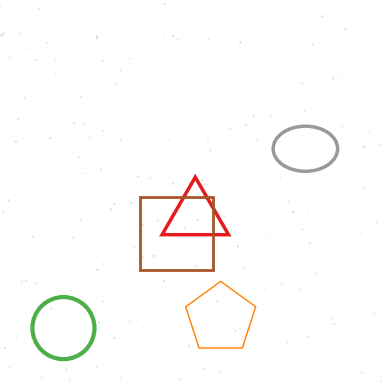[{"shape": "triangle", "thickness": 2.5, "radius": 0.5, "center": [0.507, 0.44]}, {"shape": "circle", "thickness": 3, "radius": 0.4, "center": [0.165, 0.148]}, {"shape": "pentagon", "thickness": 1, "radius": 0.48, "center": [0.573, 0.174]}, {"shape": "square", "thickness": 2, "radius": 0.47, "center": [0.458, 0.393]}, {"shape": "oval", "thickness": 2.5, "radius": 0.42, "center": [0.793, 0.614]}]